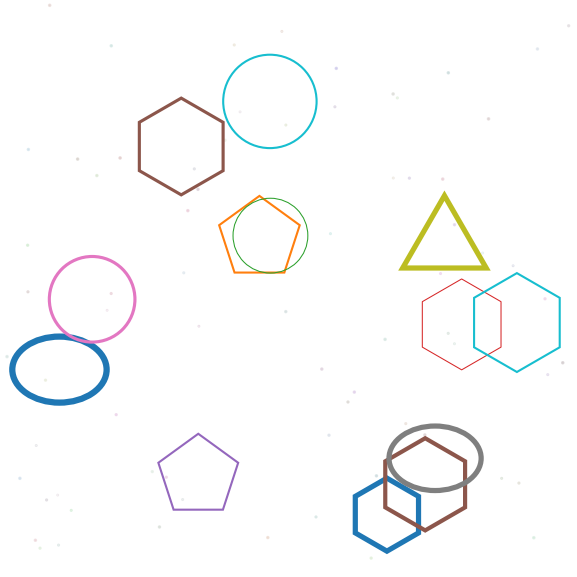[{"shape": "oval", "thickness": 3, "radius": 0.41, "center": [0.103, 0.359]}, {"shape": "hexagon", "thickness": 2.5, "radius": 0.32, "center": [0.67, 0.108]}, {"shape": "pentagon", "thickness": 1, "radius": 0.37, "center": [0.449, 0.587]}, {"shape": "circle", "thickness": 0.5, "radius": 0.32, "center": [0.468, 0.591]}, {"shape": "hexagon", "thickness": 0.5, "radius": 0.39, "center": [0.799, 0.437]}, {"shape": "pentagon", "thickness": 1, "radius": 0.36, "center": [0.343, 0.175]}, {"shape": "hexagon", "thickness": 1.5, "radius": 0.42, "center": [0.314, 0.745]}, {"shape": "hexagon", "thickness": 2, "radius": 0.4, "center": [0.736, 0.16]}, {"shape": "circle", "thickness": 1.5, "radius": 0.37, "center": [0.16, 0.481]}, {"shape": "oval", "thickness": 2.5, "radius": 0.4, "center": [0.753, 0.206]}, {"shape": "triangle", "thickness": 2.5, "radius": 0.42, "center": [0.77, 0.577]}, {"shape": "hexagon", "thickness": 1, "radius": 0.43, "center": [0.895, 0.441]}, {"shape": "circle", "thickness": 1, "radius": 0.4, "center": [0.467, 0.824]}]